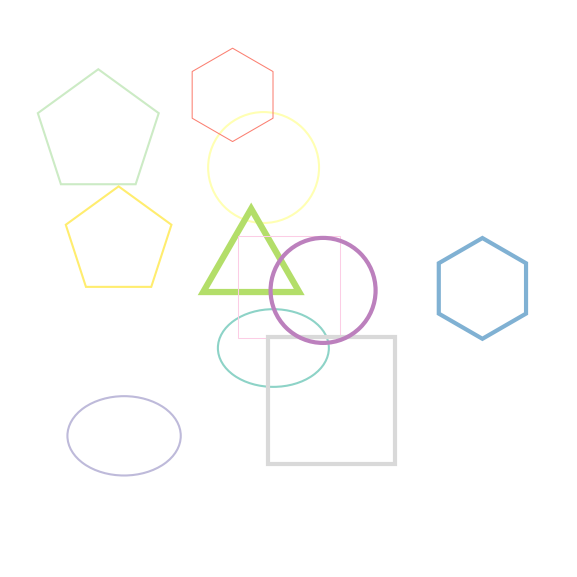[{"shape": "oval", "thickness": 1, "radius": 0.48, "center": [0.473, 0.396]}, {"shape": "circle", "thickness": 1, "radius": 0.48, "center": [0.456, 0.709]}, {"shape": "oval", "thickness": 1, "radius": 0.49, "center": [0.215, 0.244]}, {"shape": "hexagon", "thickness": 0.5, "radius": 0.4, "center": [0.403, 0.835]}, {"shape": "hexagon", "thickness": 2, "radius": 0.44, "center": [0.835, 0.5]}, {"shape": "triangle", "thickness": 3, "radius": 0.48, "center": [0.435, 0.542]}, {"shape": "square", "thickness": 0.5, "radius": 0.44, "center": [0.501, 0.502]}, {"shape": "square", "thickness": 2, "radius": 0.55, "center": [0.574, 0.305]}, {"shape": "circle", "thickness": 2, "radius": 0.45, "center": [0.559, 0.496]}, {"shape": "pentagon", "thickness": 1, "radius": 0.55, "center": [0.17, 0.769]}, {"shape": "pentagon", "thickness": 1, "radius": 0.48, "center": [0.205, 0.58]}]